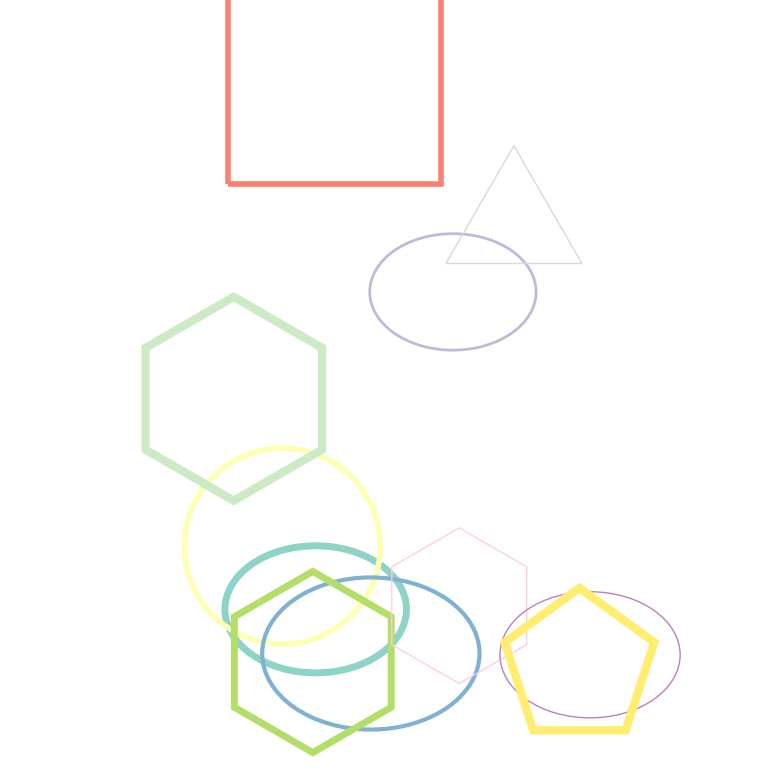[{"shape": "oval", "thickness": 2.5, "radius": 0.59, "center": [0.41, 0.209]}, {"shape": "circle", "thickness": 2, "radius": 0.64, "center": [0.367, 0.291]}, {"shape": "oval", "thickness": 1, "radius": 0.54, "center": [0.588, 0.621]}, {"shape": "square", "thickness": 2, "radius": 0.69, "center": [0.435, 0.899]}, {"shape": "oval", "thickness": 1.5, "radius": 0.71, "center": [0.482, 0.151]}, {"shape": "hexagon", "thickness": 2.5, "radius": 0.59, "center": [0.406, 0.14]}, {"shape": "hexagon", "thickness": 0.5, "radius": 0.51, "center": [0.596, 0.213]}, {"shape": "triangle", "thickness": 0.5, "radius": 0.51, "center": [0.667, 0.709]}, {"shape": "oval", "thickness": 0.5, "radius": 0.58, "center": [0.766, 0.15]}, {"shape": "hexagon", "thickness": 3, "radius": 0.66, "center": [0.304, 0.482]}, {"shape": "pentagon", "thickness": 3, "radius": 0.51, "center": [0.753, 0.134]}]